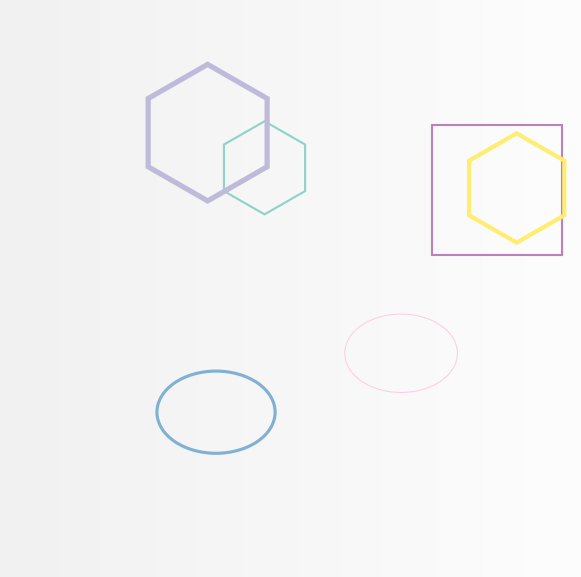[{"shape": "hexagon", "thickness": 1, "radius": 0.4, "center": [0.455, 0.709]}, {"shape": "hexagon", "thickness": 2.5, "radius": 0.59, "center": [0.357, 0.769]}, {"shape": "oval", "thickness": 1.5, "radius": 0.51, "center": [0.372, 0.285]}, {"shape": "oval", "thickness": 0.5, "radius": 0.48, "center": [0.69, 0.387]}, {"shape": "square", "thickness": 1, "radius": 0.56, "center": [0.855, 0.67]}, {"shape": "hexagon", "thickness": 2, "radius": 0.47, "center": [0.889, 0.674]}]